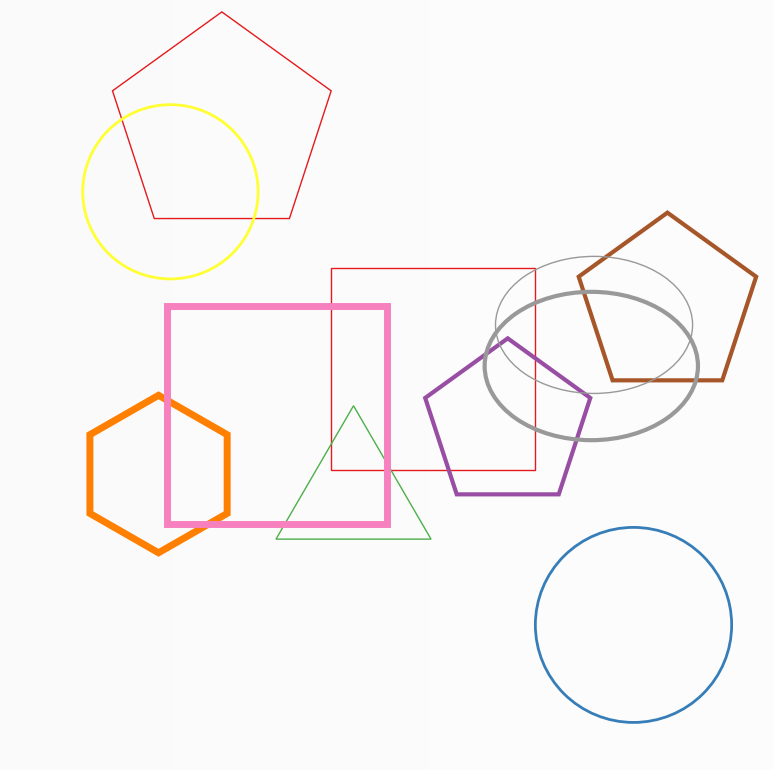[{"shape": "pentagon", "thickness": 0.5, "radius": 0.74, "center": [0.286, 0.836]}, {"shape": "square", "thickness": 0.5, "radius": 0.66, "center": [0.559, 0.521]}, {"shape": "circle", "thickness": 1, "radius": 0.63, "center": [0.817, 0.188]}, {"shape": "triangle", "thickness": 0.5, "radius": 0.58, "center": [0.456, 0.358]}, {"shape": "pentagon", "thickness": 1.5, "radius": 0.56, "center": [0.655, 0.449]}, {"shape": "hexagon", "thickness": 2.5, "radius": 0.51, "center": [0.205, 0.384]}, {"shape": "circle", "thickness": 1, "radius": 0.57, "center": [0.22, 0.751]}, {"shape": "pentagon", "thickness": 1.5, "radius": 0.6, "center": [0.861, 0.603]}, {"shape": "square", "thickness": 2.5, "radius": 0.71, "center": [0.357, 0.461]}, {"shape": "oval", "thickness": 1.5, "radius": 0.69, "center": [0.763, 0.525]}, {"shape": "oval", "thickness": 0.5, "radius": 0.64, "center": [0.767, 0.578]}]